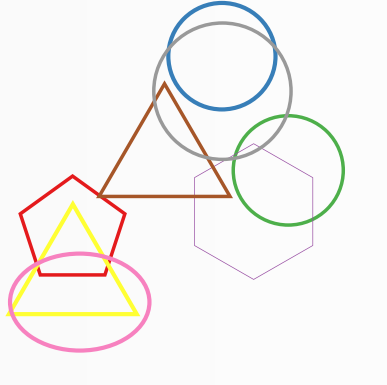[{"shape": "pentagon", "thickness": 2.5, "radius": 0.71, "center": [0.187, 0.401]}, {"shape": "circle", "thickness": 3, "radius": 0.69, "center": [0.573, 0.854]}, {"shape": "circle", "thickness": 2.5, "radius": 0.71, "center": [0.744, 0.557]}, {"shape": "hexagon", "thickness": 0.5, "radius": 0.88, "center": [0.655, 0.45]}, {"shape": "triangle", "thickness": 3, "radius": 0.95, "center": [0.188, 0.279]}, {"shape": "triangle", "thickness": 2.5, "radius": 0.98, "center": [0.425, 0.587]}, {"shape": "oval", "thickness": 3, "radius": 0.9, "center": [0.206, 0.215]}, {"shape": "circle", "thickness": 2.5, "radius": 0.89, "center": [0.574, 0.763]}]